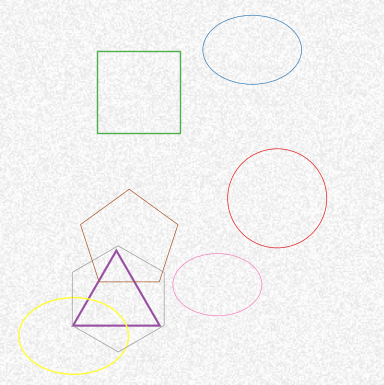[{"shape": "circle", "thickness": 0.5, "radius": 0.64, "center": [0.72, 0.485]}, {"shape": "oval", "thickness": 0.5, "radius": 0.64, "center": [0.655, 0.871]}, {"shape": "square", "thickness": 1, "radius": 0.54, "center": [0.36, 0.761]}, {"shape": "triangle", "thickness": 1.5, "radius": 0.65, "center": [0.302, 0.219]}, {"shape": "oval", "thickness": 1, "radius": 0.71, "center": [0.191, 0.127]}, {"shape": "pentagon", "thickness": 0.5, "radius": 0.67, "center": [0.336, 0.375]}, {"shape": "oval", "thickness": 0.5, "radius": 0.58, "center": [0.565, 0.261]}, {"shape": "hexagon", "thickness": 0.5, "radius": 0.69, "center": [0.307, 0.224]}]